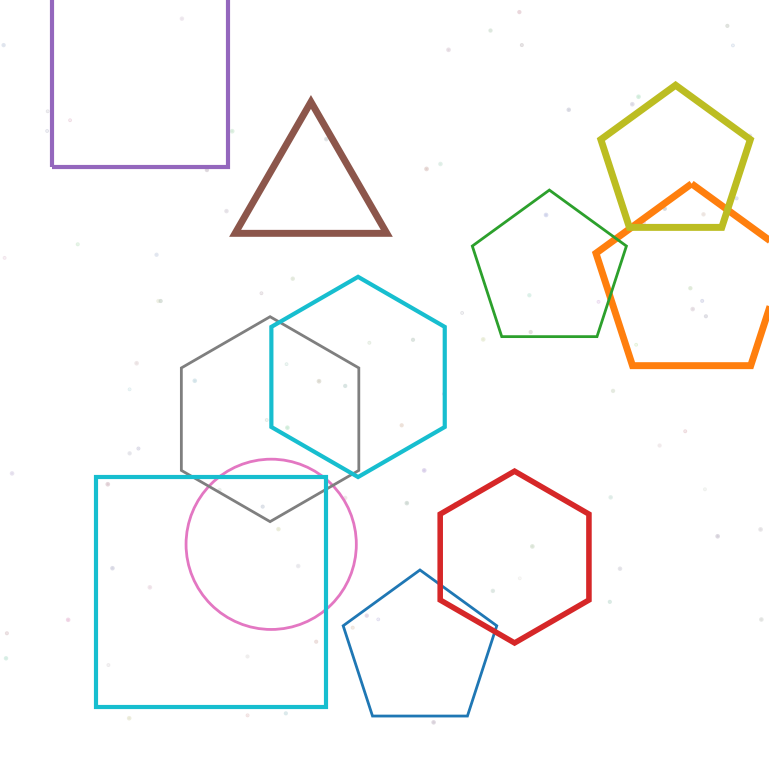[{"shape": "pentagon", "thickness": 1, "radius": 0.52, "center": [0.545, 0.155]}, {"shape": "pentagon", "thickness": 2.5, "radius": 0.65, "center": [0.898, 0.631]}, {"shape": "pentagon", "thickness": 1, "radius": 0.53, "center": [0.713, 0.648]}, {"shape": "hexagon", "thickness": 2, "radius": 0.56, "center": [0.668, 0.277]}, {"shape": "square", "thickness": 1.5, "radius": 0.57, "center": [0.182, 0.898]}, {"shape": "triangle", "thickness": 2.5, "radius": 0.57, "center": [0.404, 0.754]}, {"shape": "circle", "thickness": 1, "radius": 0.55, "center": [0.352, 0.293]}, {"shape": "hexagon", "thickness": 1, "radius": 0.67, "center": [0.351, 0.456]}, {"shape": "pentagon", "thickness": 2.5, "radius": 0.51, "center": [0.877, 0.787]}, {"shape": "hexagon", "thickness": 1.5, "radius": 0.65, "center": [0.465, 0.51]}, {"shape": "square", "thickness": 1.5, "radius": 0.75, "center": [0.274, 0.231]}]